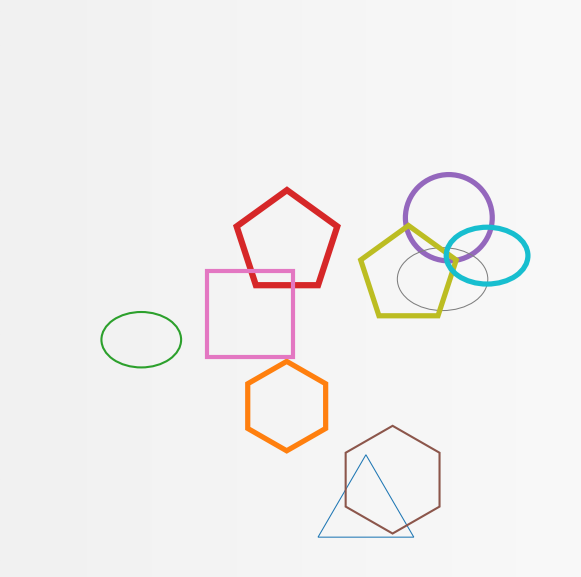[{"shape": "triangle", "thickness": 0.5, "radius": 0.48, "center": [0.63, 0.117]}, {"shape": "hexagon", "thickness": 2.5, "radius": 0.39, "center": [0.493, 0.296]}, {"shape": "oval", "thickness": 1, "radius": 0.34, "center": [0.243, 0.411]}, {"shape": "pentagon", "thickness": 3, "radius": 0.46, "center": [0.494, 0.579]}, {"shape": "circle", "thickness": 2.5, "radius": 0.37, "center": [0.772, 0.622]}, {"shape": "hexagon", "thickness": 1, "radius": 0.47, "center": [0.675, 0.169]}, {"shape": "square", "thickness": 2, "radius": 0.37, "center": [0.43, 0.455]}, {"shape": "oval", "thickness": 0.5, "radius": 0.39, "center": [0.761, 0.516]}, {"shape": "pentagon", "thickness": 2.5, "radius": 0.43, "center": [0.703, 0.522]}, {"shape": "oval", "thickness": 2.5, "radius": 0.35, "center": [0.838, 0.556]}]